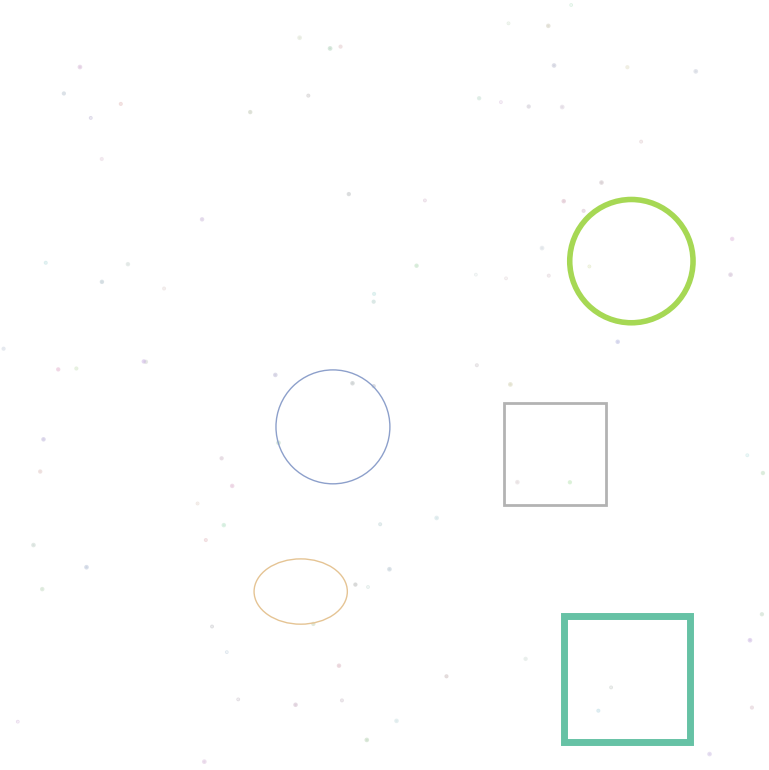[{"shape": "square", "thickness": 2.5, "radius": 0.41, "center": [0.815, 0.119]}, {"shape": "circle", "thickness": 0.5, "radius": 0.37, "center": [0.432, 0.446]}, {"shape": "circle", "thickness": 2, "radius": 0.4, "center": [0.82, 0.661]}, {"shape": "oval", "thickness": 0.5, "radius": 0.3, "center": [0.391, 0.232]}, {"shape": "square", "thickness": 1, "radius": 0.33, "center": [0.721, 0.41]}]